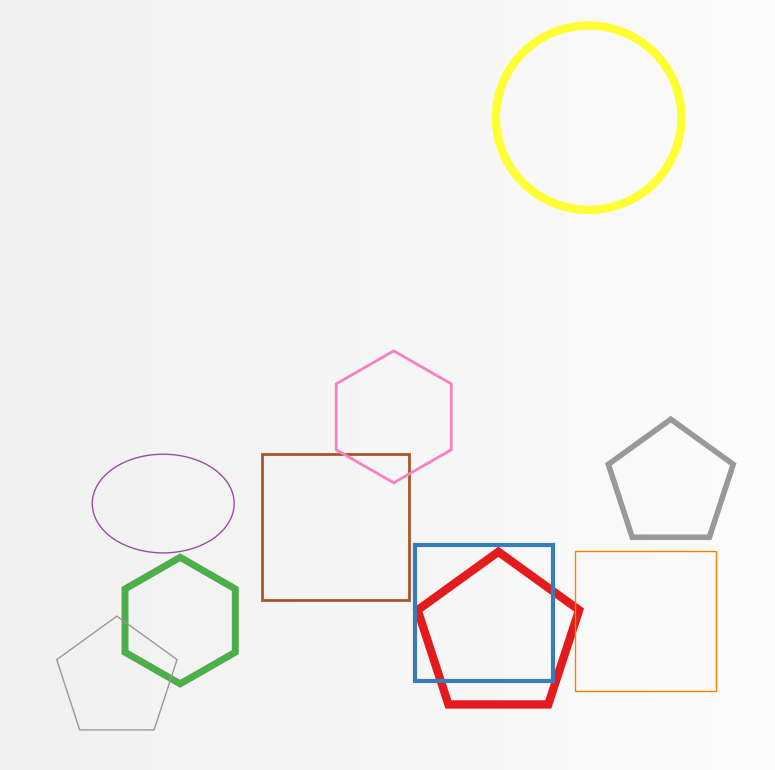[{"shape": "pentagon", "thickness": 3, "radius": 0.55, "center": [0.643, 0.174]}, {"shape": "square", "thickness": 1.5, "radius": 0.44, "center": [0.625, 0.204]}, {"shape": "hexagon", "thickness": 2.5, "radius": 0.41, "center": [0.232, 0.194]}, {"shape": "oval", "thickness": 0.5, "radius": 0.46, "center": [0.211, 0.346]}, {"shape": "square", "thickness": 0.5, "radius": 0.45, "center": [0.833, 0.194]}, {"shape": "circle", "thickness": 3, "radius": 0.6, "center": [0.76, 0.847]}, {"shape": "square", "thickness": 1, "radius": 0.47, "center": [0.433, 0.315]}, {"shape": "hexagon", "thickness": 1, "radius": 0.43, "center": [0.508, 0.459]}, {"shape": "pentagon", "thickness": 0.5, "radius": 0.41, "center": [0.151, 0.118]}, {"shape": "pentagon", "thickness": 2, "radius": 0.42, "center": [0.866, 0.371]}]